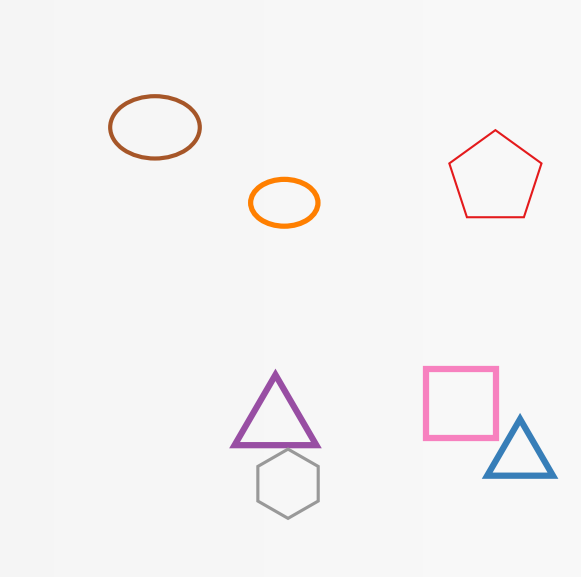[{"shape": "pentagon", "thickness": 1, "radius": 0.42, "center": [0.852, 0.69]}, {"shape": "triangle", "thickness": 3, "radius": 0.33, "center": [0.895, 0.208]}, {"shape": "triangle", "thickness": 3, "radius": 0.41, "center": [0.474, 0.269]}, {"shape": "oval", "thickness": 2.5, "radius": 0.29, "center": [0.489, 0.648]}, {"shape": "oval", "thickness": 2, "radius": 0.39, "center": [0.267, 0.779]}, {"shape": "square", "thickness": 3, "radius": 0.3, "center": [0.793, 0.3]}, {"shape": "hexagon", "thickness": 1.5, "radius": 0.3, "center": [0.496, 0.161]}]